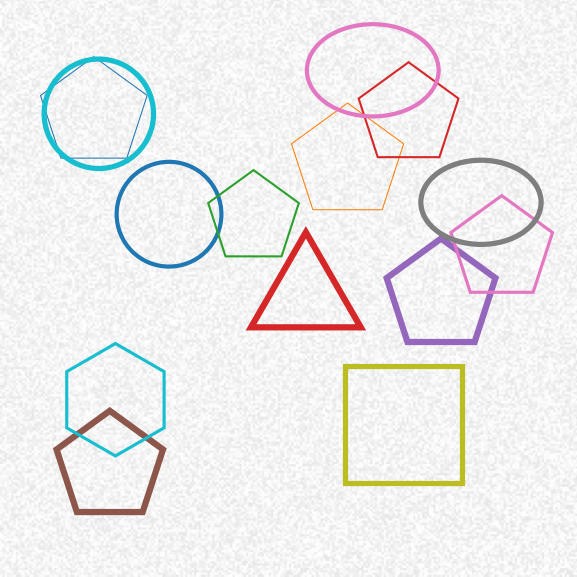[{"shape": "pentagon", "thickness": 0.5, "radius": 0.49, "center": [0.163, 0.804]}, {"shape": "circle", "thickness": 2, "radius": 0.45, "center": [0.293, 0.628]}, {"shape": "pentagon", "thickness": 0.5, "radius": 0.51, "center": [0.602, 0.719]}, {"shape": "pentagon", "thickness": 1, "radius": 0.41, "center": [0.439, 0.622]}, {"shape": "triangle", "thickness": 3, "radius": 0.55, "center": [0.53, 0.487]}, {"shape": "pentagon", "thickness": 1, "radius": 0.45, "center": [0.707, 0.8]}, {"shape": "pentagon", "thickness": 3, "radius": 0.5, "center": [0.764, 0.487]}, {"shape": "pentagon", "thickness": 3, "radius": 0.48, "center": [0.19, 0.191]}, {"shape": "pentagon", "thickness": 1.5, "radius": 0.46, "center": [0.869, 0.568]}, {"shape": "oval", "thickness": 2, "radius": 0.57, "center": [0.645, 0.877]}, {"shape": "oval", "thickness": 2.5, "radius": 0.52, "center": [0.833, 0.649]}, {"shape": "square", "thickness": 2.5, "radius": 0.51, "center": [0.698, 0.264]}, {"shape": "circle", "thickness": 2.5, "radius": 0.47, "center": [0.171, 0.802]}, {"shape": "hexagon", "thickness": 1.5, "radius": 0.49, "center": [0.2, 0.307]}]